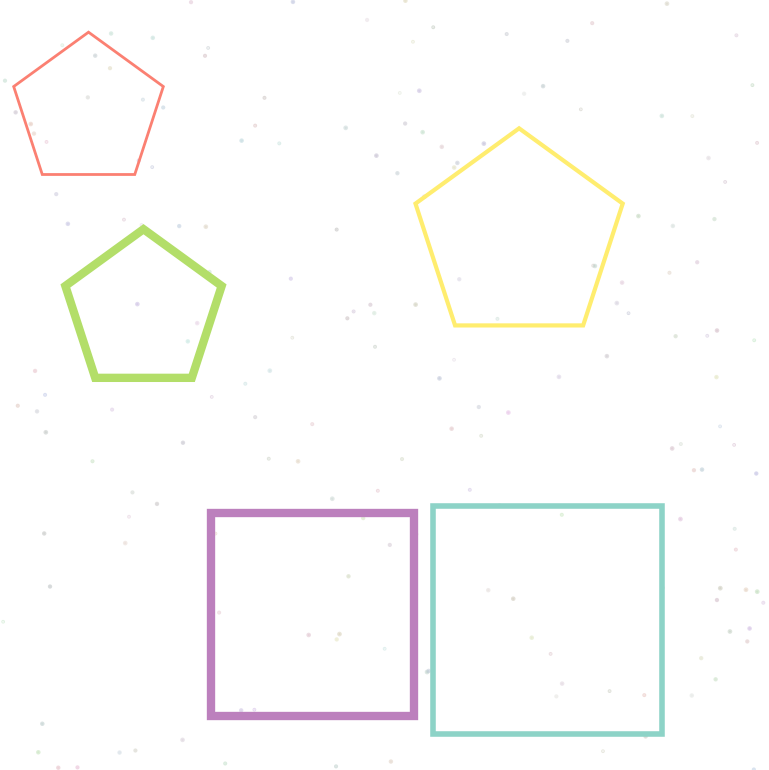[{"shape": "square", "thickness": 2, "radius": 0.74, "center": [0.711, 0.194]}, {"shape": "pentagon", "thickness": 1, "radius": 0.51, "center": [0.115, 0.856]}, {"shape": "pentagon", "thickness": 3, "radius": 0.53, "center": [0.186, 0.596]}, {"shape": "square", "thickness": 3, "radius": 0.66, "center": [0.405, 0.202]}, {"shape": "pentagon", "thickness": 1.5, "radius": 0.71, "center": [0.674, 0.692]}]